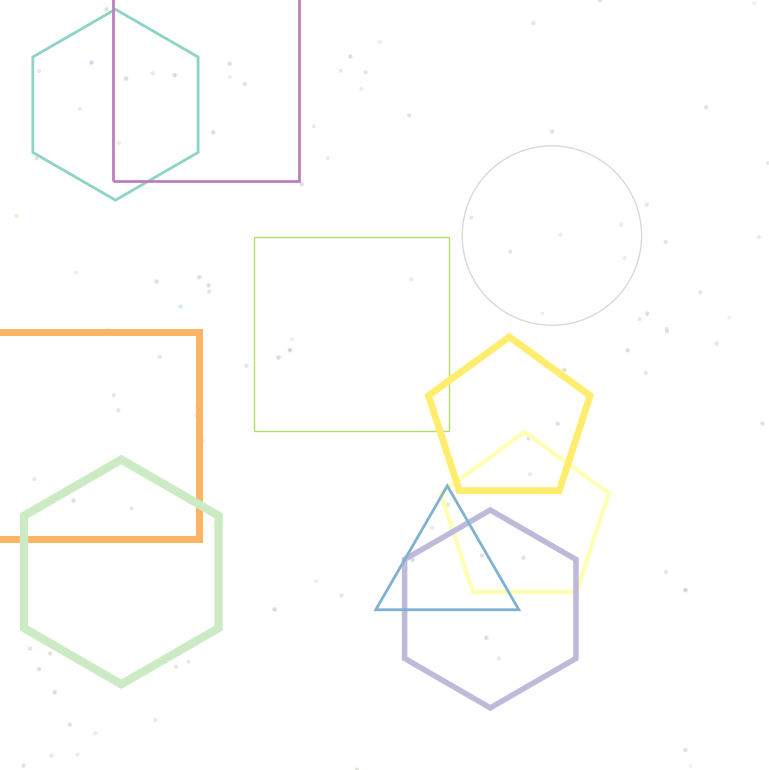[{"shape": "hexagon", "thickness": 1, "radius": 0.62, "center": [0.15, 0.864]}, {"shape": "pentagon", "thickness": 1.5, "radius": 0.57, "center": [0.681, 0.324]}, {"shape": "hexagon", "thickness": 2, "radius": 0.64, "center": [0.637, 0.209]}, {"shape": "triangle", "thickness": 1, "radius": 0.54, "center": [0.581, 0.262]}, {"shape": "square", "thickness": 2.5, "radius": 0.67, "center": [0.124, 0.434]}, {"shape": "square", "thickness": 0.5, "radius": 0.63, "center": [0.456, 0.566]}, {"shape": "circle", "thickness": 0.5, "radius": 0.58, "center": [0.717, 0.694]}, {"shape": "square", "thickness": 1, "radius": 0.6, "center": [0.268, 0.886]}, {"shape": "hexagon", "thickness": 3, "radius": 0.73, "center": [0.158, 0.257]}, {"shape": "pentagon", "thickness": 2.5, "radius": 0.55, "center": [0.661, 0.452]}]